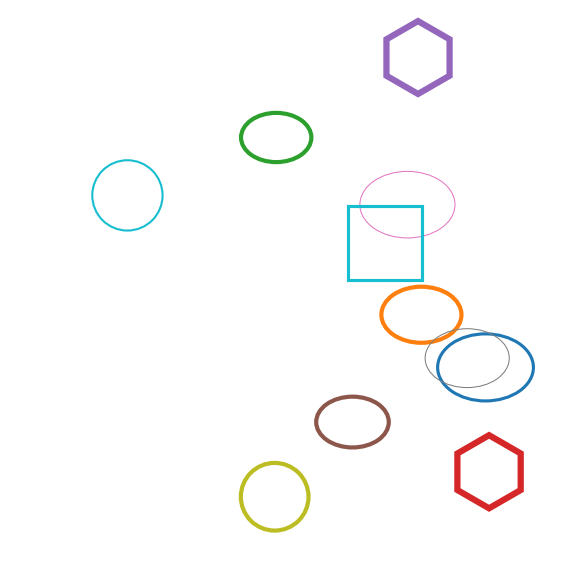[{"shape": "oval", "thickness": 1.5, "radius": 0.41, "center": [0.841, 0.363]}, {"shape": "oval", "thickness": 2, "radius": 0.35, "center": [0.73, 0.454]}, {"shape": "oval", "thickness": 2, "radius": 0.3, "center": [0.478, 0.761]}, {"shape": "hexagon", "thickness": 3, "radius": 0.32, "center": [0.847, 0.182]}, {"shape": "hexagon", "thickness": 3, "radius": 0.32, "center": [0.724, 0.9]}, {"shape": "oval", "thickness": 2, "radius": 0.31, "center": [0.61, 0.268]}, {"shape": "oval", "thickness": 0.5, "radius": 0.41, "center": [0.706, 0.645]}, {"shape": "oval", "thickness": 0.5, "radius": 0.36, "center": [0.809, 0.379]}, {"shape": "circle", "thickness": 2, "radius": 0.29, "center": [0.476, 0.139]}, {"shape": "square", "thickness": 1.5, "radius": 0.32, "center": [0.667, 0.579]}, {"shape": "circle", "thickness": 1, "radius": 0.3, "center": [0.221, 0.661]}]